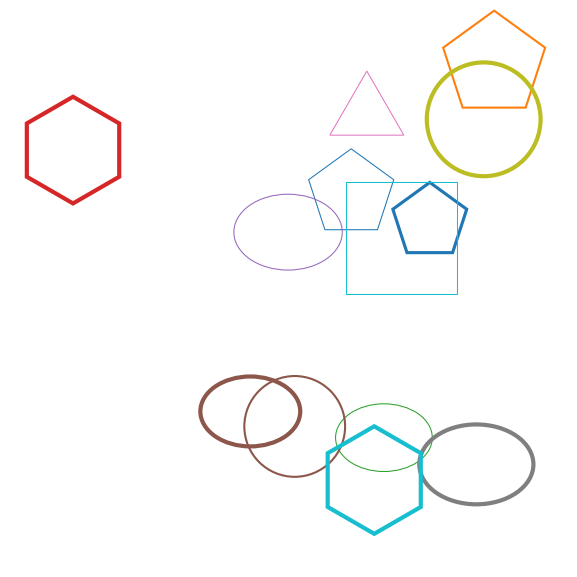[{"shape": "pentagon", "thickness": 1.5, "radius": 0.34, "center": [0.744, 0.616]}, {"shape": "pentagon", "thickness": 0.5, "radius": 0.39, "center": [0.608, 0.664]}, {"shape": "pentagon", "thickness": 1, "radius": 0.46, "center": [0.856, 0.888]}, {"shape": "oval", "thickness": 0.5, "radius": 0.42, "center": [0.665, 0.241]}, {"shape": "hexagon", "thickness": 2, "radius": 0.46, "center": [0.126, 0.739]}, {"shape": "oval", "thickness": 0.5, "radius": 0.47, "center": [0.499, 0.597]}, {"shape": "circle", "thickness": 1, "radius": 0.44, "center": [0.51, 0.261]}, {"shape": "oval", "thickness": 2, "radius": 0.43, "center": [0.433, 0.287]}, {"shape": "triangle", "thickness": 0.5, "radius": 0.37, "center": [0.635, 0.802]}, {"shape": "oval", "thickness": 2, "radius": 0.49, "center": [0.825, 0.195]}, {"shape": "circle", "thickness": 2, "radius": 0.49, "center": [0.838, 0.793]}, {"shape": "hexagon", "thickness": 2, "radius": 0.47, "center": [0.648, 0.168]}, {"shape": "square", "thickness": 0.5, "radius": 0.48, "center": [0.695, 0.587]}]